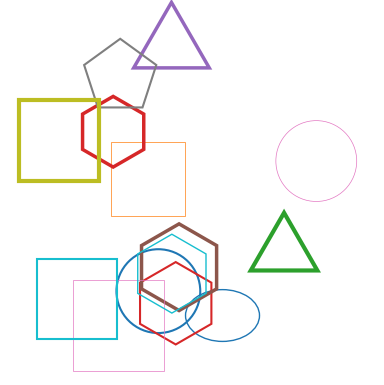[{"shape": "circle", "thickness": 1.5, "radius": 0.54, "center": [0.411, 0.244]}, {"shape": "oval", "thickness": 1, "radius": 0.48, "center": [0.578, 0.18]}, {"shape": "square", "thickness": 0.5, "radius": 0.48, "center": [0.384, 0.536]}, {"shape": "triangle", "thickness": 3, "radius": 0.5, "center": [0.738, 0.347]}, {"shape": "hexagon", "thickness": 1.5, "radius": 0.54, "center": [0.456, 0.212]}, {"shape": "hexagon", "thickness": 2.5, "radius": 0.46, "center": [0.294, 0.658]}, {"shape": "triangle", "thickness": 2.5, "radius": 0.57, "center": [0.445, 0.88]}, {"shape": "hexagon", "thickness": 2.5, "radius": 0.56, "center": [0.465, 0.306]}, {"shape": "circle", "thickness": 0.5, "radius": 0.52, "center": [0.822, 0.582]}, {"shape": "square", "thickness": 0.5, "radius": 0.59, "center": [0.308, 0.155]}, {"shape": "pentagon", "thickness": 1.5, "radius": 0.49, "center": [0.312, 0.801]}, {"shape": "square", "thickness": 3, "radius": 0.52, "center": [0.153, 0.635]}, {"shape": "hexagon", "thickness": 1, "radius": 0.51, "center": [0.446, 0.289]}, {"shape": "square", "thickness": 1.5, "radius": 0.52, "center": [0.199, 0.223]}]